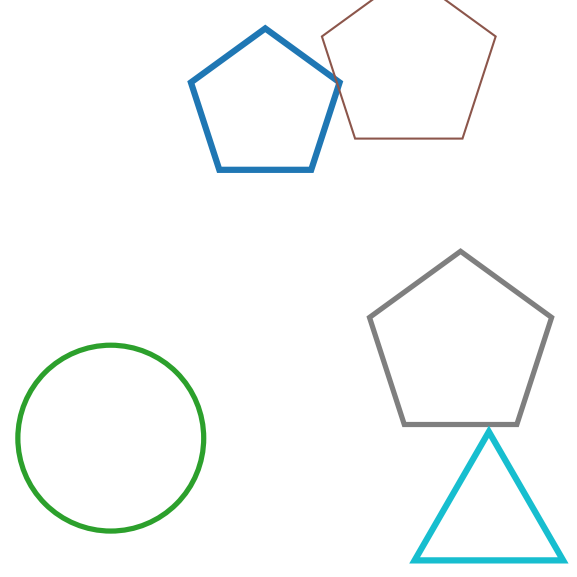[{"shape": "pentagon", "thickness": 3, "radius": 0.68, "center": [0.459, 0.815]}, {"shape": "circle", "thickness": 2.5, "radius": 0.8, "center": [0.192, 0.24]}, {"shape": "pentagon", "thickness": 1, "radius": 0.79, "center": [0.708, 0.887]}, {"shape": "pentagon", "thickness": 2.5, "radius": 0.83, "center": [0.798, 0.398]}, {"shape": "triangle", "thickness": 3, "radius": 0.74, "center": [0.847, 0.103]}]